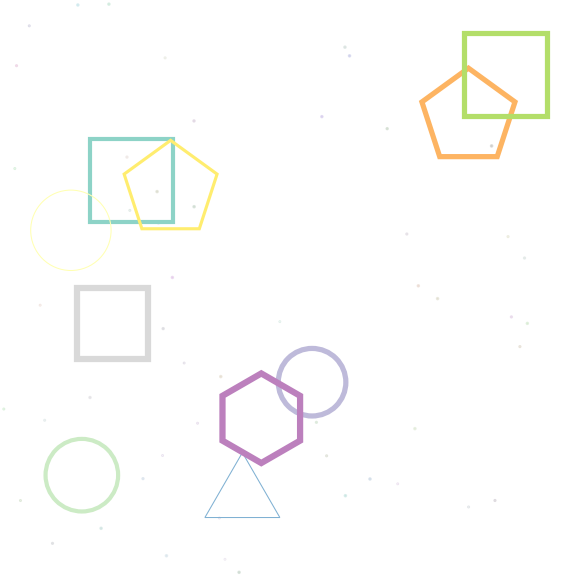[{"shape": "square", "thickness": 2, "radius": 0.36, "center": [0.228, 0.686]}, {"shape": "circle", "thickness": 0.5, "radius": 0.35, "center": [0.123, 0.6]}, {"shape": "circle", "thickness": 2.5, "radius": 0.29, "center": [0.54, 0.337]}, {"shape": "triangle", "thickness": 0.5, "radius": 0.37, "center": [0.42, 0.14]}, {"shape": "pentagon", "thickness": 2.5, "radius": 0.42, "center": [0.811, 0.796]}, {"shape": "square", "thickness": 2.5, "radius": 0.36, "center": [0.876, 0.87]}, {"shape": "square", "thickness": 3, "radius": 0.31, "center": [0.194, 0.439]}, {"shape": "hexagon", "thickness": 3, "radius": 0.39, "center": [0.452, 0.275]}, {"shape": "circle", "thickness": 2, "radius": 0.31, "center": [0.142, 0.176]}, {"shape": "pentagon", "thickness": 1.5, "radius": 0.42, "center": [0.295, 0.671]}]